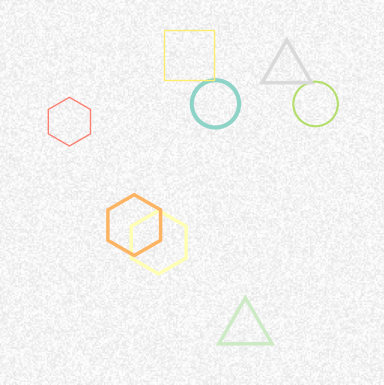[{"shape": "circle", "thickness": 3, "radius": 0.31, "center": [0.56, 0.73]}, {"shape": "hexagon", "thickness": 2.5, "radius": 0.41, "center": [0.412, 0.371]}, {"shape": "hexagon", "thickness": 1, "radius": 0.32, "center": [0.18, 0.684]}, {"shape": "hexagon", "thickness": 2.5, "radius": 0.4, "center": [0.349, 0.415]}, {"shape": "circle", "thickness": 1.5, "radius": 0.29, "center": [0.82, 0.73]}, {"shape": "triangle", "thickness": 2.5, "radius": 0.37, "center": [0.745, 0.822]}, {"shape": "triangle", "thickness": 2.5, "radius": 0.4, "center": [0.638, 0.147]}, {"shape": "square", "thickness": 1, "radius": 0.32, "center": [0.492, 0.858]}]